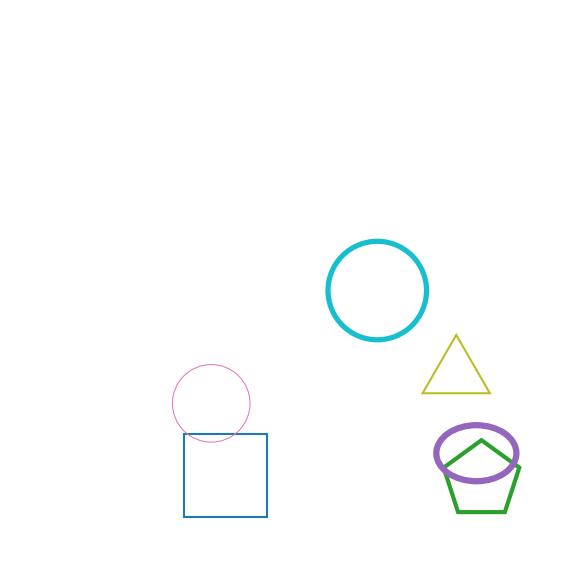[{"shape": "square", "thickness": 1, "radius": 0.36, "center": [0.391, 0.176]}, {"shape": "pentagon", "thickness": 2, "radius": 0.34, "center": [0.834, 0.168]}, {"shape": "oval", "thickness": 3, "radius": 0.35, "center": [0.825, 0.214]}, {"shape": "circle", "thickness": 0.5, "radius": 0.34, "center": [0.366, 0.301]}, {"shape": "triangle", "thickness": 1, "radius": 0.34, "center": [0.79, 0.352]}, {"shape": "circle", "thickness": 2.5, "radius": 0.43, "center": [0.653, 0.496]}]